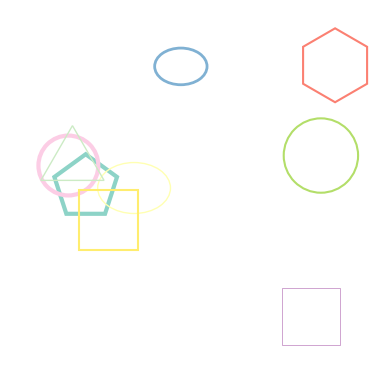[{"shape": "pentagon", "thickness": 3, "radius": 0.43, "center": [0.223, 0.514]}, {"shape": "oval", "thickness": 1, "radius": 0.47, "center": [0.348, 0.512]}, {"shape": "hexagon", "thickness": 1.5, "radius": 0.48, "center": [0.87, 0.83]}, {"shape": "oval", "thickness": 2, "radius": 0.34, "center": [0.47, 0.828]}, {"shape": "circle", "thickness": 1.5, "radius": 0.48, "center": [0.834, 0.596]}, {"shape": "circle", "thickness": 3, "radius": 0.39, "center": [0.178, 0.57]}, {"shape": "square", "thickness": 0.5, "radius": 0.38, "center": [0.808, 0.178]}, {"shape": "triangle", "thickness": 1, "radius": 0.47, "center": [0.188, 0.579]}, {"shape": "square", "thickness": 1.5, "radius": 0.39, "center": [0.282, 0.429]}]